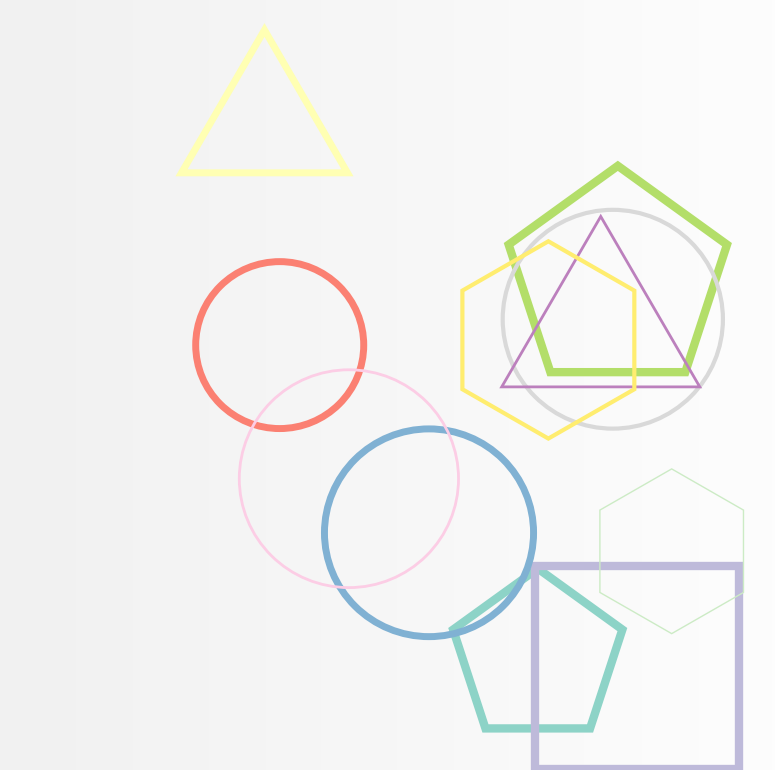[{"shape": "pentagon", "thickness": 3, "radius": 0.57, "center": [0.694, 0.147]}, {"shape": "triangle", "thickness": 2.5, "radius": 0.62, "center": [0.341, 0.837]}, {"shape": "square", "thickness": 3, "radius": 0.66, "center": [0.822, 0.133]}, {"shape": "circle", "thickness": 2.5, "radius": 0.54, "center": [0.361, 0.552]}, {"shape": "circle", "thickness": 2.5, "radius": 0.67, "center": [0.554, 0.308]}, {"shape": "pentagon", "thickness": 3, "radius": 0.74, "center": [0.797, 0.637]}, {"shape": "circle", "thickness": 1, "radius": 0.71, "center": [0.45, 0.378]}, {"shape": "circle", "thickness": 1.5, "radius": 0.71, "center": [0.791, 0.585]}, {"shape": "triangle", "thickness": 1, "radius": 0.74, "center": [0.775, 0.571]}, {"shape": "hexagon", "thickness": 0.5, "radius": 0.53, "center": [0.867, 0.284]}, {"shape": "hexagon", "thickness": 1.5, "radius": 0.64, "center": [0.708, 0.559]}]